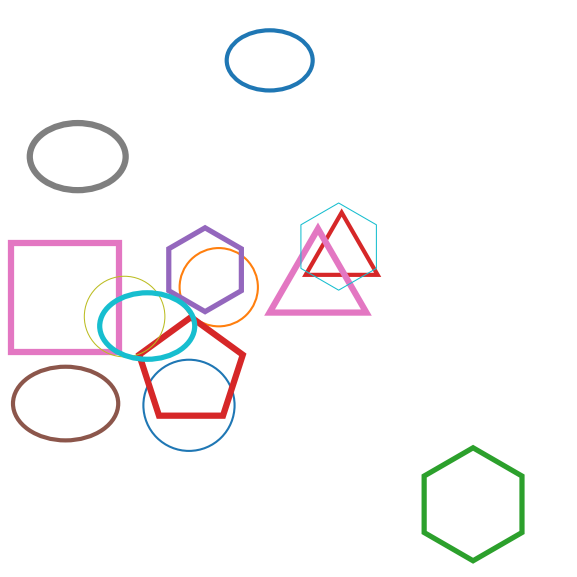[{"shape": "oval", "thickness": 2, "radius": 0.37, "center": [0.467, 0.895]}, {"shape": "circle", "thickness": 1, "radius": 0.39, "center": [0.327, 0.297]}, {"shape": "circle", "thickness": 1, "radius": 0.34, "center": [0.379, 0.502]}, {"shape": "hexagon", "thickness": 2.5, "radius": 0.49, "center": [0.819, 0.126]}, {"shape": "pentagon", "thickness": 3, "radius": 0.47, "center": [0.331, 0.356]}, {"shape": "triangle", "thickness": 2, "radius": 0.36, "center": [0.592, 0.559]}, {"shape": "hexagon", "thickness": 2.5, "radius": 0.36, "center": [0.355, 0.532]}, {"shape": "oval", "thickness": 2, "radius": 0.46, "center": [0.114, 0.3]}, {"shape": "square", "thickness": 3, "radius": 0.47, "center": [0.112, 0.484]}, {"shape": "triangle", "thickness": 3, "radius": 0.48, "center": [0.551, 0.506]}, {"shape": "oval", "thickness": 3, "radius": 0.42, "center": [0.135, 0.728]}, {"shape": "circle", "thickness": 0.5, "radius": 0.35, "center": [0.216, 0.451]}, {"shape": "hexagon", "thickness": 0.5, "radius": 0.38, "center": [0.586, 0.572]}, {"shape": "oval", "thickness": 2.5, "radius": 0.41, "center": [0.255, 0.435]}]